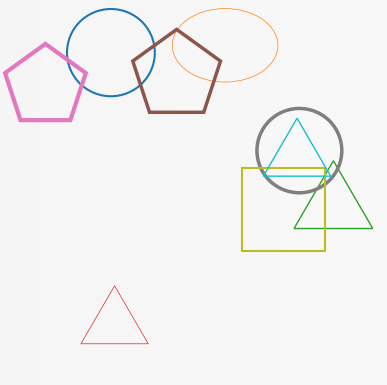[{"shape": "circle", "thickness": 1.5, "radius": 0.57, "center": [0.286, 0.863]}, {"shape": "oval", "thickness": 0.5, "radius": 0.68, "center": [0.581, 0.882]}, {"shape": "triangle", "thickness": 1, "radius": 0.59, "center": [0.86, 0.465]}, {"shape": "triangle", "thickness": 0.5, "radius": 0.5, "center": [0.296, 0.157]}, {"shape": "pentagon", "thickness": 2.5, "radius": 0.59, "center": [0.456, 0.805]}, {"shape": "pentagon", "thickness": 3, "radius": 0.55, "center": [0.117, 0.777]}, {"shape": "circle", "thickness": 2.5, "radius": 0.55, "center": [0.773, 0.609]}, {"shape": "square", "thickness": 1.5, "radius": 0.53, "center": [0.732, 0.456]}, {"shape": "triangle", "thickness": 1, "radius": 0.5, "center": [0.767, 0.593]}]